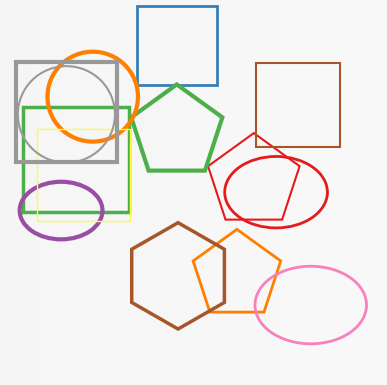[{"shape": "pentagon", "thickness": 1.5, "radius": 0.62, "center": [0.655, 0.53]}, {"shape": "oval", "thickness": 2, "radius": 0.66, "center": [0.712, 0.501]}, {"shape": "square", "thickness": 2, "radius": 0.52, "center": [0.458, 0.881]}, {"shape": "square", "thickness": 2.5, "radius": 0.68, "center": [0.195, 0.586]}, {"shape": "pentagon", "thickness": 3, "radius": 0.62, "center": [0.456, 0.657]}, {"shape": "oval", "thickness": 3, "radius": 0.53, "center": [0.158, 0.453]}, {"shape": "pentagon", "thickness": 2, "radius": 0.59, "center": [0.611, 0.285]}, {"shape": "circle", "thickness": 3, "radius": 0.58, "center": [0.239, 0.749]}, {"shape": "square", "thickness": 1, "radius": 0.6, "center": [0.216, 0.545]}, {"shape": "hexagon", "thickness": 2.5, "radius": 0.69, "center": [0.46, 0.284]}, {"shape": "square", "thickness": 1.5, "radius": 0.54, "center": [0.77, 0.728]}, {"shape": "oval", "thickness": 2, "radius": 0.72, "center": [0.802, 0.208]}, {"shape": "circle", "thickness": 1.5, "radius": 0.63, "center": [0.171, 0.703]}, {"shape": "square", "thickness": 3, "radius": 0.65, "center": [0.172, 0.71]}]